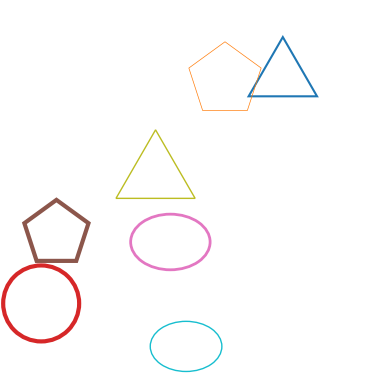[{"shape": "triangle", "thickness": 1.5, "radius": 0.51, "center": [0.735, 0.801]}, {"shape": "pentagon", "thickness": 0.5, "radius": 0.49, "center": [0.584, 0.793]}, {"shape": "circle", "thickness": 3, "radius": 0.49, "center": [0.107, 0.212]}, {"shape": "pentagon", "thickness": 3, "radius": 0.44, "center": [0.147, 0.393]}, {"shape": "oval", "thickness": 2, "radius": 0.52, "center": [0.443, 0.371]}, {"shape": "triangle", "thickness": 1, "radius": 0.59, "center": [0.404, 0.544]}, {"shape": "oval", "thickness": 1, "radius": 0.47, "center": [0.483, 0.1]}]